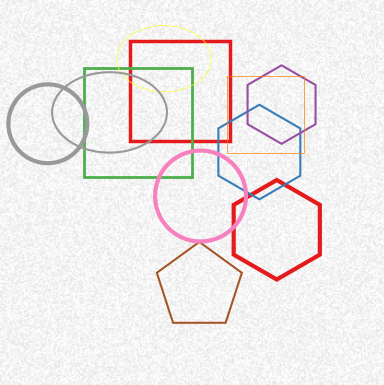[{"shape": "hexagon", "thickness": 3, "radius": 0.65, "center": [0.719, 0.403]}, {"shape": "square", "thickness": 2.5, "radius": 0.65, "center": [0.468, 0.764]}, {"shape": "hexagon", "thickness": 1.5, "radius": 0.61, "center": [0.674, 0.605]}, {"shape": "square", "thickness": 2, "radius": 0.7, "center": [0.358, 0.682]}, {"shape": "hexagon", "thickness": 1.5, "radius": 0.51, "center": [0.731, 0.728]}, {"shape": "square", "thickness": 0.5, "radius": 0.5, "center": [0.69, 0.703]}, {"shape": "oval", "thickness": 0.5, "radius": 0.61, "center": [0.426, 0.848]}, {"shape": "pentagon", "thickness": 1.5, "radius": 0.58, "center": [0.518, 0.256]}, {"shape": "circle", "thickness": 3, "radius": 0.59, "center": [0.521, 0.491]}, {"shape": "circle", "thickness": 3, "radius": 0.51, "center": [0.124, 0.678]}, {"shape": "oval", "thickness": 1.5, "radius": 0.75, "center": [0.285, 0.708]}]